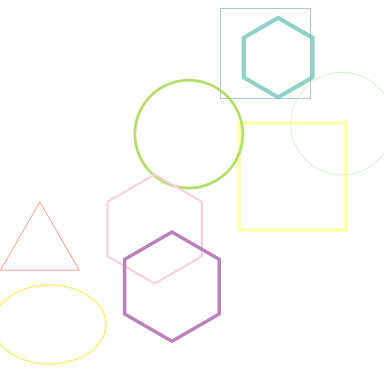[{"shape": "hexagon", "thickness": 3, "radius": 0.52, "center": [0.722, 0.85]}, {"shape": "square", "thickness": 3, "radius": 0.69, "center": [0.759, 0.541]}, {"shape": "triangle", "thickness": 0.5, "radius": 0.59, "center": [0.104, 0.357]}, {"shape": "square", "thickness": 0.5, "radius": 0.58, "center": [0.689, 0.862]}, {"shape": "circle", "thickness": 2, "radius": 0.7, "center": [0.49, 0.652]}, {"shape": "hexagon", "thickness": 1.5, "radius": 0.71, "center": [0.402, 0.405]}, {"shape": "hexagon", "thickness": 2.5, "radius": 0.71, "center": [0.447, 0.255]}, {"shape": "circle", "thickness": 0.5, "radius": 0.67, "center": [0.889, 0.679]}, {"shape": "oval", "thickness": 1, "radius": 0.73, "center": [0.129, 0.157]}]